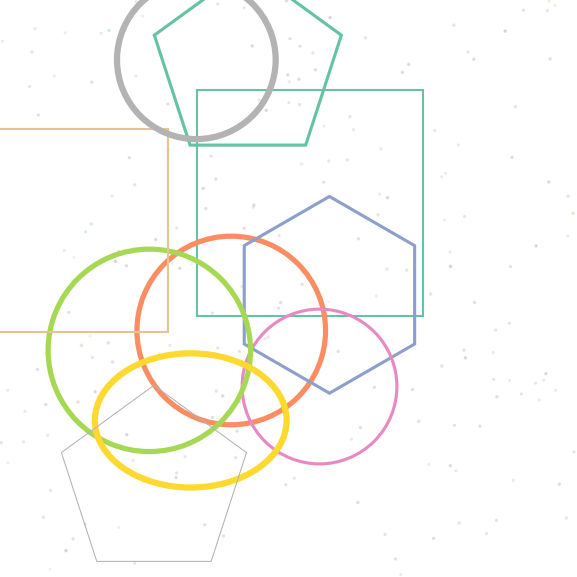[{"shape": "square", "thickness": 1, "radius": 0.98, "center": [0.537, 0.647]}, {"shape": "pentagon", "thickness": 1.5, "radius": 0.85, "center": [0.429, 0.886]}, {"shape": "circle", "thickness": 2.5, "radius": 0.82, "center": [0.4, 0.427]}, {"shape": "hexagon", "thickness": 1.5, "radius": 0.85, "center": [0.57, 0.489]}, {"shape": "circle", "thickness": 1.5, "radius": 0.67, "center": [0.553, 0.33]}, {"shape": "circle", "thickness": 2.5, "radius": 0.88, "center": [0.259, 0.392]}, {"shape": "oval", "thickness": 3, "radius": 0.83, "center": [0.33, 0.271]}, {"shape": "square", "thickness": 1, "radius": 0.88, "center": [0.115, 0.6]}, {"shape": "circle", "thickness": 3, "radius": 0.69, "center": [0.34, 0.896]}, {"shape": "pentagon", "thickness": 0.5, "radius": 0.84, "center": [0.267, 0.163]}]